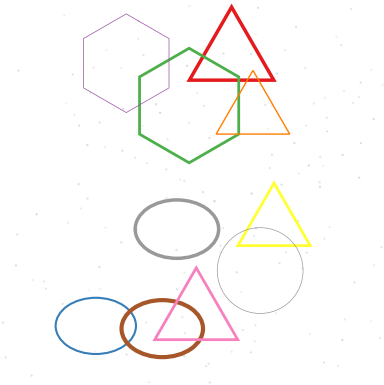[{"shape": "triangle", "thickness": 2.5, "radius": 0.63, "center": [0.602, 0.855]}, {"shape": "oval", "thickness": 1.5, "radius": 0.52, "center": [0.249, 0.154]}, {"shape": "hexagon", "thickness": 2, "radius": 0.74, "center": [0.491, 0.726]}, {"shape": "hexagon", "thickness": 0.5, "radius": 0.64, "center": [0.328, 0.836]}, {"shape": "triangle", "thickness": 1, "radius": 0.55, "center": [0.657, 0.707]}, {"shape": "triangle", "thickness": 2, "radius": 0.54, "center": [0.712, 0.416]}, {"shape": "oval", "thickness": 3, "radius": 0.53, "center": [0.421, 0.146]}, {"shape": "triangle", "thickness": 2, "radius": 0.62, "center": [0.51, 0.18]}, {"shape": "oval", "thickness": 2.5, "radius": 0.54, "center": [0.46, 0.405]}, {"shape": "circle", "thickness": 0.5, "radius": 0.56, "center": [0.676, 0.297]}]